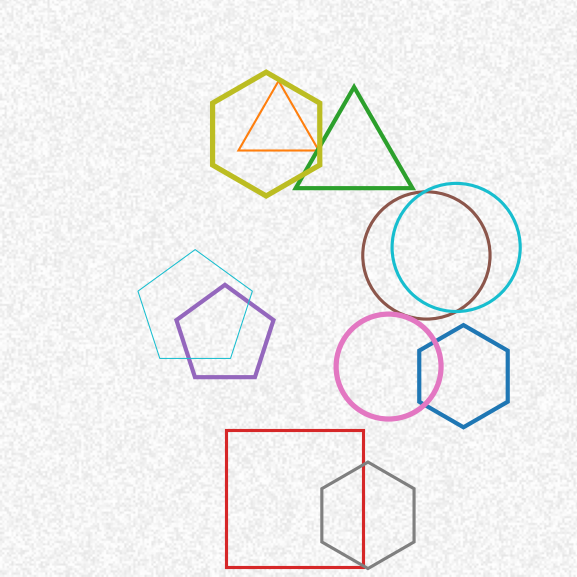[{"shape": "hexagon", "thickness": 2, "radius": 0.44, "center": [0.803, 0.348]}, {"shape": "triangle", "thickness": 1, "radius": 0.4, "center": [0.482, 0.779]}, {"shape": "triangle", "thickness": 2, "radius": 0.58, "center": [0.613, 0.732]}, {"shape": "square", "thickness": 1.5, "radius": 0.59, "center": [0.51, 0.136]}, {"shape": "pentagon", "thickness": 2, "radius": 0.44, "center": [0.39, 0.418]}, {"shape": "circle", "thickness": 1.5, "radius": 0.55, "center": [0.738, 0.557]}, {"shape": "circle", "thickness": 2.5, "radius": 0.45, "center": [0.673, 0.364]}, {"shape": "hexagon", "thickness": 1.5, "radius": 0.46, "center": [0.637, 0.107]}, {"shape": "hexagon", "thickness": 2.5, "radius": 0.54, "center": [0.461, 0.767]}, {"shape": "circle", "thickness": 1.5, "radius": 0.55, "center": [0.79, 0.571]}, {"shape": "pentagon", "thickness": 0.5, "radius": 0.52, "center": [0.338, 0.463]}]